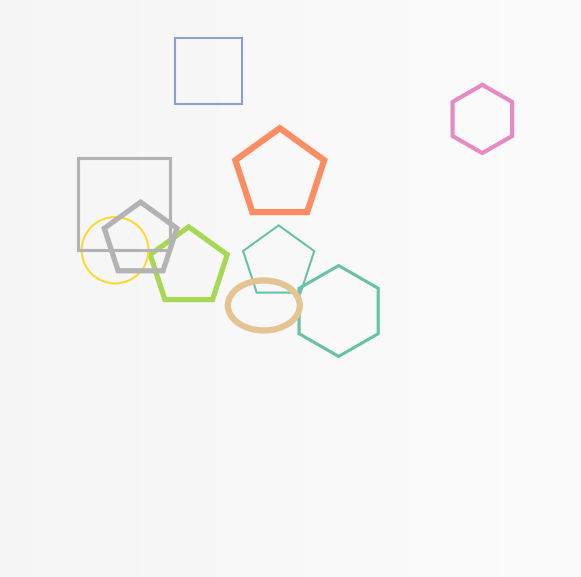[{"shape": "pentagon", "thickness": 1, "radius": 0.32, "center": [0.479, 0.545]}, {"shape": "hexagon", "thickness": 1.5, "radius": 0.39, "center": [0.583, 0.461]}, {"shape": "pentagon", "thickness": 3, "radius": 0.4, "center": [0.481, 0.697]}, {"shape": "square", "thickness": 1, "radius": 0.29, "center": [0.359, 0.876]}, {"shape": "hexagon", "thickness": 2, "radius": 0.3, "center": [0.83, 0.793]}, {"shape": "pentagon", "thickness": 2.5, "radius": 0.35, "center": [0.325, 0.537]}, {"shape": "circle", "thickness": 1, "radius": 0.29, "center": [0.198, 0.566]}, {"shape": "oval", "thickness": 3, "radius": 0.31, "center": [0.454, 0.47]}, {"shape": "pentagon", "thickness": 2.5, "radius": 0.33, "center": [0.242, 0.583]}, {"shape": "square", "thickness": 1.5, "radius": 0.4, "center": [0.213, 0.646]}]